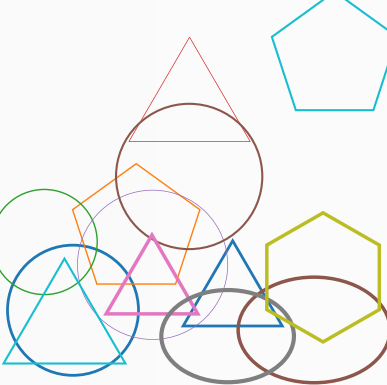[{"shape": "circle", "thickness": 2, "radius": 0.85, "center": [0.188, 0.194]}, {"shape": "triangle", "thickness": 2, "radius": 0.74, "center": [0.6, 0.227]}, {"shape": "pentagon", "thickness": 1, "radius": 0.86, "center": [0.352, 0.402]}, {"shape": "circle", "thickness": 1, "radius": 0.68, "center": [0.114, 0.371]}, {"shape": "triangle", "thickness": 0.5, "radius": 0.9, "center": [0.489, 0.723]}, {"shape": "circle", "thickness": 0.5, "radius": 0.97, "center": [0.394, 0.312]}, {"shape": "oval", "thickness": 2.5, "radius": 0.98, "center": [0.81, 0.143]}, {"shape": "circle", "thickness": 1.5, "radius": 0.94, "center": [0.488, 0.542]}, {"shape": "triangle", "thickness": 2.5, "radius": 0.68, "center": [0.392, 0.253]}, {"shape": "oval", "thickness": 3, "radius": 0.86, "center": [0.587, 0.127]}, {"shape": "hexagon", "thickness": 2.5, "radius": 0.84, "center": [0.834, 0.28]}, {"shape": "triangle", "thickness": 1.5, "radius": 0.91, "center": [0.166, 0.147]}, {"shape": "pentagon", "thickness": 1.5, "radius": 0.85, "center": [0.864, 0.852]}]